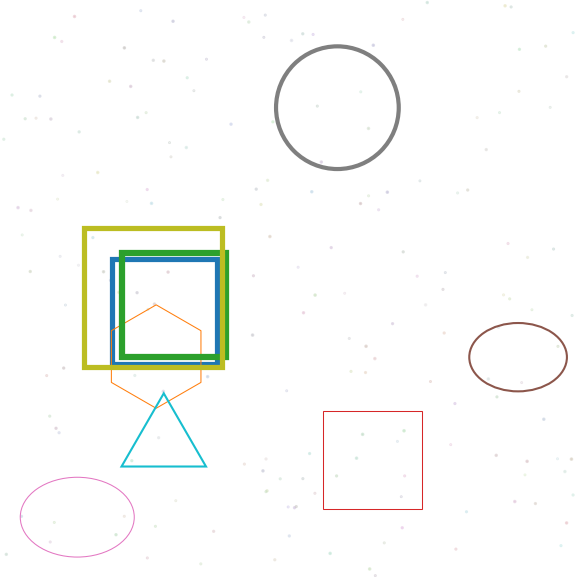[{"shape": "square", "thickness": 2.5, "radius": 0.45, "center": [0.284, 0.46]}, {"shape": "hexagon", "thickness": 0.5, "radius": 0.45, "center": [0.27, 0.382]}, {"shape": "square", "thickness": 3, "radius": 0.45, "center": [0.301, 0.47]}, {"shape": "square", "thickness": 0.5, "radius": 0.43, "center": [0.645, 0.203]}, {"shape": "oval", "thickness": 1, "radius": 0.42, "center": [0.897, 0.381]}, {"shape": "oval", "thickness": 0.5, "radius": 0.49, "center": [0.134, 0.104]}, {"shape": "circle", "thickness": 2, "radius": 0.53, "center": [0.584, 0.813]}, {"shape": "square", "thickness": 2.5, "radius": 0.6, "center": [0.265, 0.484]}, {"shape": "triangle", "thickness": 1, "radius": 0.42, "center": [0.284, 0.234]}]